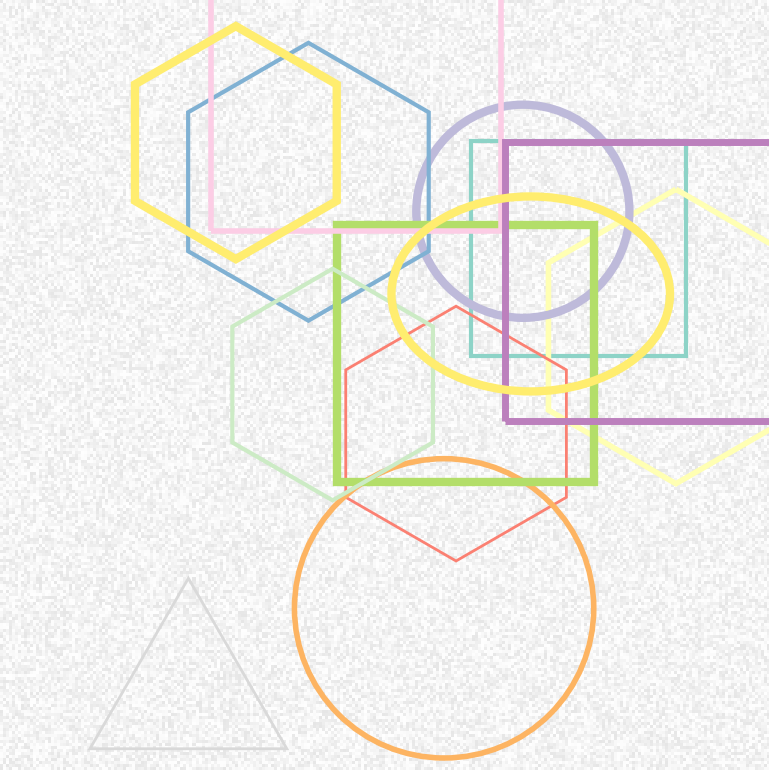[{"shape": "square", "thickness": 1.5, "radius": 0.7, "center": [0.751, 0.677]}, {"shape": "hexagon", "thickness": 2, "radius": 0.96, "center": [0.878, 0.563]}, {"shape": "circle", "thickness": 3, "radius": 0.69, "center": [0.679, 0.726]}, {"shape": "hexagon", "thickness": 1, "radius": 0.83, "center": [0.592, 0.437]}, {"shape": "hexagon", "thickness": 1.5, "radius": 0.9, "center": [0.401, 0.764]}, {"shape": "circle", "thickness": 2, "radius": 0.97, "center": [0.577, 0.21]}, {"shape": "square", "thickness": 3, "radius": 0.83, "center": [0.605, 0.541]}, {"shape": "square", "thickness": 2, "radius": 0.94, "center": [0.462, 0.888]}, {"shape": "triangle", "thickness": 1, "radius": 0.74, "center": [0.245, 0.101]}, {"shape": "square", "thickness": 2.5, "radius": 0.91, "center": [0.837, 0.635]}, {"shape": "hexagon", "thickness": 1.5, "radius": 0.75, "center": [0.432, 0.501]}, {"shape": "hexagon", "thickness": 3, "radius": 0.76, "center": [0.306, 0.815]}, {"shape": "oval", "thickness": 3, "radius": 0.9, "center": [0.689, 0.618]}]